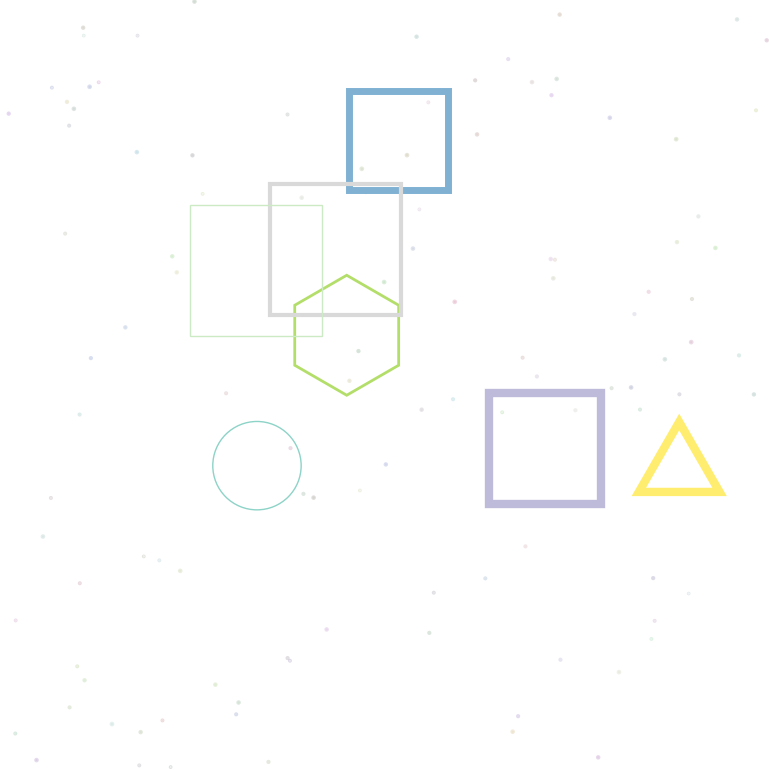[{"shape": "circle", "thickness": 0.5, "radius": 0.29, "center": [0.334, 0.395]}, {"shape": "square", "thickness": 3, "radius": 0.36, "center": [0.708, 0.417]}, {"shape": "square", "thickness": 2.5, "radius": 0.32, "center": [0.517, 0.818]}, {"shape": "hexagon", "thickness": 1, "radius": 0.39, "center": [0.45, 0.565]}, {"shape": "square", "thickness": 1.5, "radius": 0.43, "center": [0.436, 0.676]}, {"shape": "square", "thickness": 0.5, "radius": 0.43, "center": [0.333, 0.648]}, {"shape": "triangle", "thickness": 3, "radius": 0.3, "center": [0.882, 0.391]}]